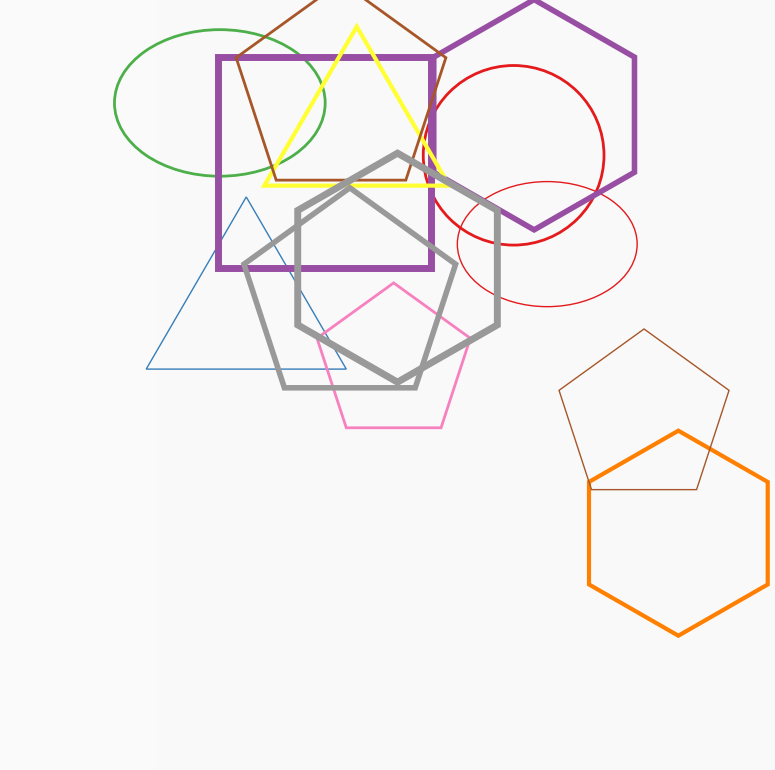[{"shape": "circle", "thickness": 1, "radius": 0.58, "center": [0.663, 0.798]}, {"shape": "oval", "thickness": 0.5, "radius": 0.58, "center": [0.706, 0.683]}, {"shape": "triangle", "thickness": 0.5, "radius": 0.75, "center": [0.318, 0.595]}, {"shape": "oval", "thickness": 1, "radius": 0.68, "center": [0.284, 0.866]}, {"shape": "hexagon", "thickness": 2, "radius": 0.75, "center": [0.689, 0.851]}, {"shape": "square", "thickness": 2.5, "radius": 0.69, "center": [0.418, 0.789]}, {"shape": "hexagon", "thickness": 1.5, "radius": 0.67, "center": [0.875, 0.308]}, {"shape": "triangle", "thickness": 1.5, "radius": 0.69, "center": [0.46, 0.828]}, {"shape": "pentagon", "thickness": 1, "radius": 0.71, "center": [0.44, 0.881]}, {"shape": "pentagon", "thickness": 0.5, "radius": 0.58, "center": [0.831, 0.457]}, {"shape": "pentagon", "thickness": 1, "radius": 0.52, "center": [0.508, 0.529]}, {"shape": "hexagon", "thickness": 2.5, "radius": 0.74, "center": [0.513, 0.652]}, {"shape": "pentagon", "thickness": 2, "radius": 0.72, "center": [0.451, 0.613]}]